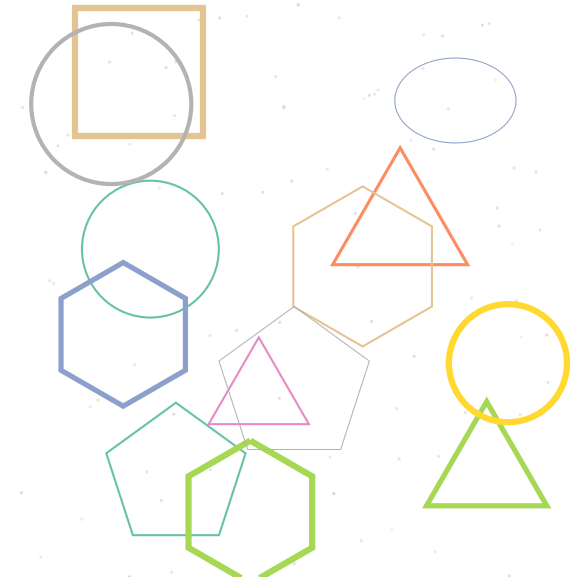[{"shape": "circle", "thickness": 1, "radius": 0.59, "center": [0.26, 0.568]}, {"shape": "pentagon", "thickness": 1, "radius": 0.63, "center": [0.305, 0.175]}, {"shape": "triangle", "thickness": 1.5, "radius": 0.67, "center": [0.693, 0.608]}, {"shape": "oval", "thickness": 0.5, "radius": 0.52, "center": [0.789, 0.825]}, {"shape": "hexagon", "thickness": 2.5, "radius": 0.62, "center": [0.213, 0.42]}, {"shape": "triangle", "thickness": 1, "radius": 0.5, "center": [0.448, 0.315]}, {"shape": "triangle", "thickness": 2.5, "radius": 0.6, "center": [0.843, 0.183]}, {"shape": "hexagon", "thickness": 3, "radius": 0.62, "center": [0.433, 0.113]}, {"shape": "circle", "thickness": 3, "radius": 0.51, "center": [0.88, 0.37]}, {"shape": "square", "thickness": 3, "radius": 0.55, "center": [0.241, 0.874]}, {"shape": "hexagon", "thickness": 1, "radius": 0.69, "center": [0.628, 0.538]}, {"shape": "circle", "thickness": 2, "radius": 0.69, "center": [0.193, 0.819]}, {"shape": "pentagon", "thickness": 0.5, "radius": 0.68, "center": [0.509, 0.332]}]